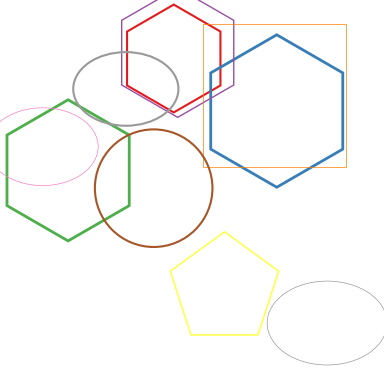[{"shape": "hexagon", "thickness": 1.5, "radius": 0.7, "center": [0.451, 0.848]}, {"shape": "hexagon", "thickness": 2, "radius": 0.99, "center": [0.719, 0.712]}, {"shape": "hexagon", "thickness": 2, "radius": 0.92, "center": [0.177, 0.558]}, {"shape": "hexagon", "thickness": 1, "radius": 0.84, "center": [0.462, 0.863]}, {"shape": "square", "thickness": 0.5, "radius": 0.93, "center": [0.713, 0.751]}, {"shape": "pentagon", "thickness": 1, "radius": 0.74, "center": [0.583, 0.25]}, {"shape": "circle", "thickness": 1.5, "radius": 0.76, "center": [0.399, 0.511]}, {"shape": "oval", "thickness": 0.5, "radius": 0.72, "center": [0.111, 0.619]}, {"shape": "oval", "thickness": 0.5, "radius": 0.78, "center": [0.85, 0.161]}, {"shape": "oval", "thickness": 1.5, "radius": 0.68, "center": [0.327, 0.769]}]